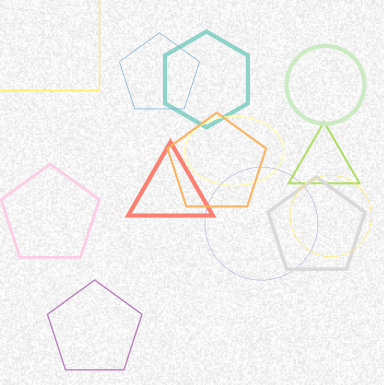[{"shape": "hexagon", "thickness": 3, "radius": 0.62, "center": [0.536, 0.794]}, {"shape": "oval", "thickness": 1, "radius": 0.64, "center": [0.608, 0.608]}, {"shape": "circle", "thickness": 0.5, "radius": 0.73, "center": [0.679, 0.419]}, {"shape": "triangle", "thickness": 3, "radius": 0.64, "center": [0.443, 0.504]}, {"shape": "pentagon", "thickness": 0.5, "radius": 0.55, "center": [0.414, 0.806]}, {"shape": "pentagon", "thickness": 1.5, "radius": 0.67, "center": [0.563, 0.573]}, {"shape": "triangle", "thickness": 1.5, "radius": 0.53, "center": [0.842, 0.577]}, {"shape": "pentagon", "thickness": 2, "radius": 0.67, "center": [0.13, 0.44]}, {"shape": "pentagon", "thickness": 2.5, "radius": 0.66, "center": [0.822, 0.408]}, {"shape": "pentagon", "thickness": 1, "radius": 0.65, "center": [0.246, 0.144]}, {"shape": "circle", "thickness": 3, "radius": 0.51, "center": [0.845, 0.78]}, {"shape": "circle", "thickness": 0.5, "radius": 0.53, "center": [0.859, 0.439]}, {"shape": "square", "thickness": 1, "radius": 0.65, "center": [0.127, 0.898]}]